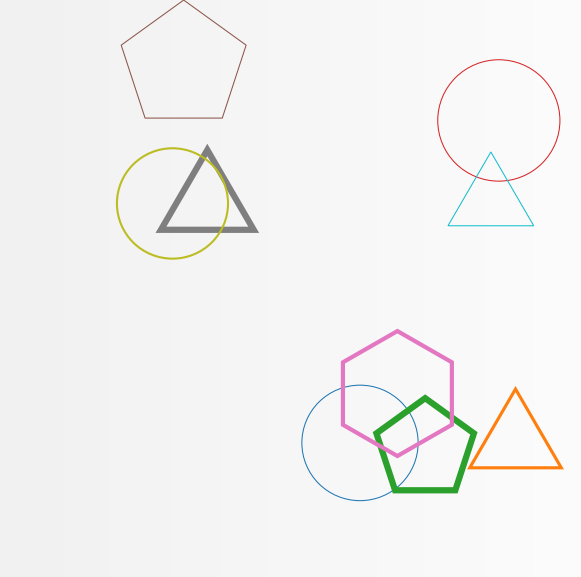[{"shape": "circle", "thickness": 0.5, "radius": 0.5, "center": [0.619, 0.232]}, {"shape": "triangle", "thickness": 1.5, "radius": 0.45, "center": [0.887, 0.235]}, {"shape": "pentagon", "thickness": 3, "radius": 0.44, "center": [0.731, 0.222]}, {"shape": "circle", "thickness": 0.5, "radius": 0.53, "center": [0.858, 0.791]}, {"shape": "pentagon", "thickness": 0.5, "radius": 0.56, "center": [0.316, 0.886]}, {"shape": "hexagon", "thickness": 2, "radius": 0.54, "center": [0.684, 0.318]}, {"shape": "triangle", "thickness": 3, "radius": 0.46, "center": [0.357, 0.647]}, {"shape": "circle", "thickness": 1, "radius": 0.48, "center": [0.297, 0.647]}, {"shape": "triangle", "thickness": 0.5, "radius": 0.43, "center": [0.844, 0.651]}]